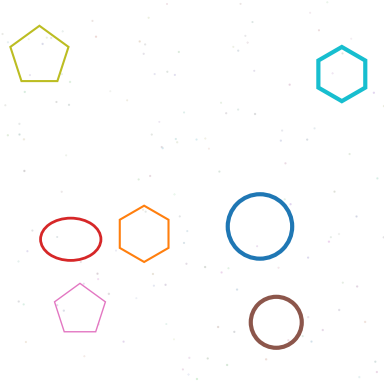[{"shape": "circle", "thickness": 3, "radius": 0.42, "center": [0.675, 0.412]}, {"shape": "hexagon", "thickness": 1.5, "radius": 0.37, "center": [0.374, 0.393]}, {"shape": "oval", "thickness": 2, "radius": 0.39, "center": [0.184, 0.378]}, {"shape": "circle", "thickness": 3, "radius": 0.33, "center": [0.718, 0.163]}, {"shape": "pentagon", "thickness": 1, "radius": 0.35, "center": [0.208, 0.194]}, {"shape": "pentagon", "thickness": 1.5, "radius": 0.4, "center": [0.102, 0.854]}, {"shape": "hexagon", "thickness": 3, "radius": 0.35, "center": [0.888, 0.808]}]